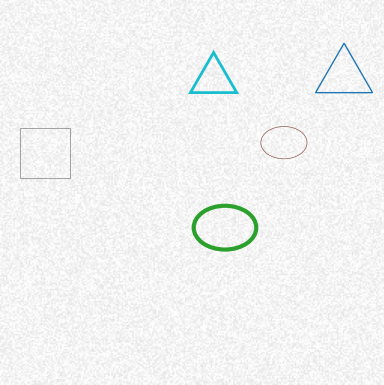[{"shape": "triangle", "thickness": 1, "radius": 0.43, "center": [0.894, 0.802]}, {"shape": "oval", "thickness": 3, "radius": 0.41, "center": [0.584, 0.409]}, {"shape": "oval", "thickness": 0.5, "radius": 0.3, "center": [0.737, 0.629]}, {"shape": "square", "thickness": 0.5, "radius": 0.33, "center": [0.117, 0.603]}, {"shape": "triangle", "thickness": 2, "radius": 0.35, "center": [0.555, 0.794]}]